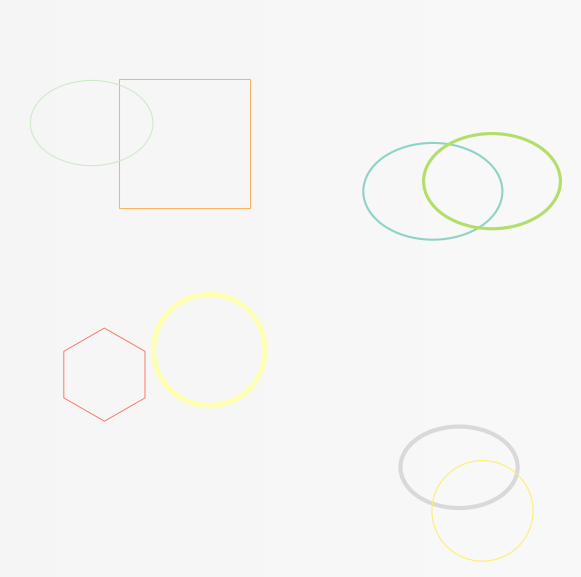[{"shape": "oval", "thickness": 1, "radius": 0.6, "center": [0.745, 0.668]}, {"shape": "circle", "thickness": 2.5, "radius": 0.48, "center": [0.36, 0.393]}, {"shape": "hexagon", "thickness": 0.5, "radius": 0.4, "center": [0.18, 0.35]}, {"shape": "square", "thickness": 0.5, "radius": 0.56, "center": [0.318, 0.75]}, {"shape": "oval", "thickness": 1.5, "radius": 0.59, "center": [0.846, 0.685]}, {"shape": "oval", "thickness": 2, "radius": 0.5, "center": [0.79, 0.19]}, {"shape": "oval", "thickness": 0.5, "radius": 0.53, "center": [0.158, 0.786]}, {"shape": "circle", "thickness": 0.5, "radius": 0.44, "center": [0.83, 0.114]}]